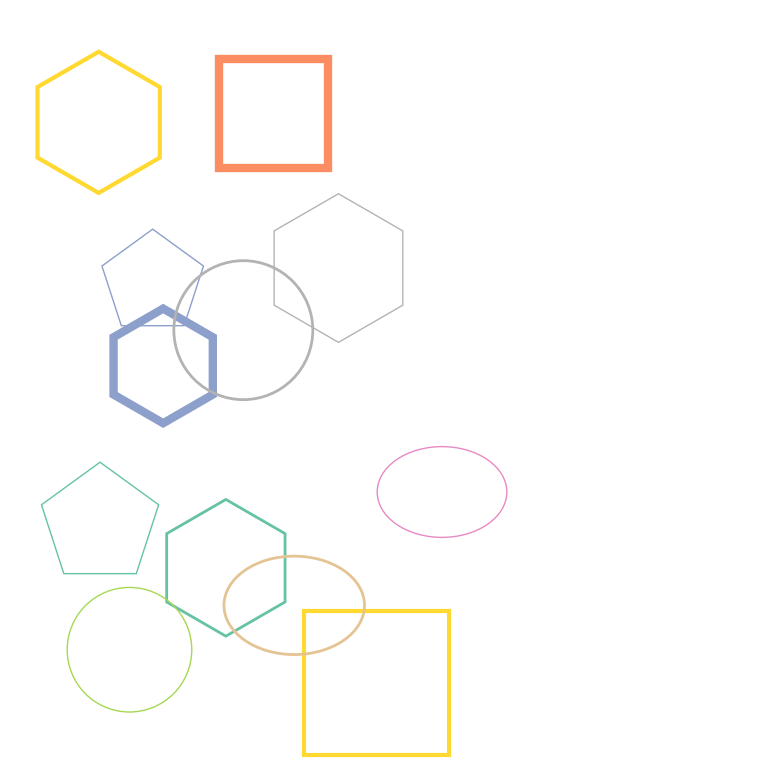[{"shape": "pentagon", "thickness": 0.5, "radius": 0.4, "center": [0.13, 0.32]}, {"shape": "hexagon", "thickness": 1, "radius": 0.44, "center": [0.293, 0.263]}, {"shape": "square", "thickness": 3, "radius": 0.35, "center": [0.356, 0.853]}, {"shape": "pentagon", "thickness": 0.5, "radius": 0.35, "center": [0.198, 0.633]}, {"shape": "hexagon", "thickness": 3, "radius": 0.37, "center": [0.212, 0.525]}, {"shape": "oval", "thickness": 0.5, "radius": 0.42, "center": [0.574, 0.361]}, {"shape": "circle", "thickness": 0.5, "radius": 0.4, "center": [0.168, 0.156]}, {"shape": "square", "thickness": 1.5, "radius": 0.47, "center": [0.489, 0.113]}, {"shape": "hexagon", "thickness": 1.5, "radius": 0.46, "center": [0.128, 0.841]}, {"shape": "oval", "thickness": 1, "radius": 0.46, "center": [0.382, 0.214]}, {"shape": "hexagon", "thickness": 0.5, "radius": 0.48, "center": [0.44, 0.652]}, {"shape": "circle", "thickness": 1, "radius": 0.45, "center": [0.316, 0.571]}]